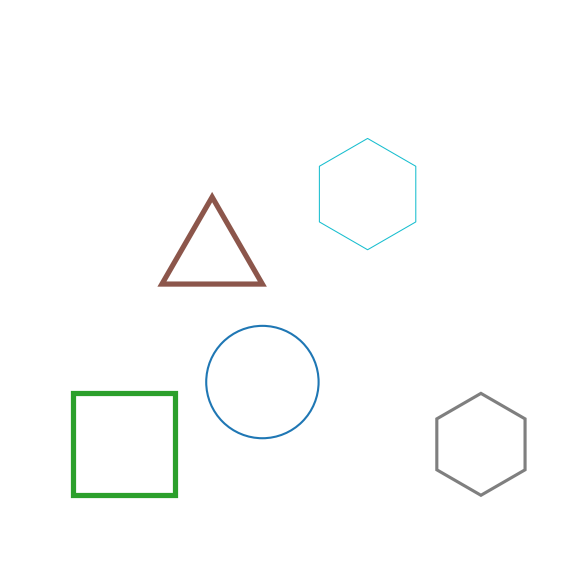[{"shape": "circle", "thickness": 1, "radius": 0.49, "center": [0.454, 0.338]}, {"shape": "square", "thickness": 2.5, "radius": 0.44, "center": [0.214, 0.23]}, {"shape": "triangle", "thickness": 2.5, "radius": 0.5, "center": [0.367, 0.557]}, {"shape": "hexagon", "thickness": 1.5, "radius": 0.44, "center": [0.833, 0.23]}, {"shape": "hexagon", "thickness": 0.5, "radius": 0.48, "center": [0.637, 0.663]}]